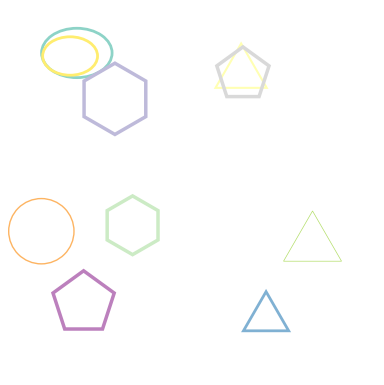[{"shape": "oval", "thickness": 2, "radius": 0.46, "center": [0.2, 0.862]}, {"shape": "triangle", "thickness": 1.5, "radius": 0.38, "center": [0.626, 0.81]}, {"shape": "hexagon", "thickness": 2.5, "radius": 0.46, "center": [0.299, 0.743]}, {"shape": "triangle", "thickness": 2, "radius": 0.34, "center": [0.691, 0.175]}, {"shape": "circle", "thickness": 1, "radius": 0.42, "center": [0.107, 0.399]}, {"shape": "triangle", "thickness": 0.5, "radius": 0.43, "center": [0.812, 0.365]}, {"shape": "pentagon", "thickness": 2.5, "radius": 0.36, "center": [0.631, 0.807]}, {"shape": "pentagon", "thickness": 2.5, "radius": 0.42, "center": [0.217, 0.213]}, {"shape": "hexagon", "thickness": 2.5, "radius": 0.38, "center": [0.344, 0.415]}, {"shape": "oval", "thickness": 2, "radius": 0.36, "center": [0.182, 0.855]}]